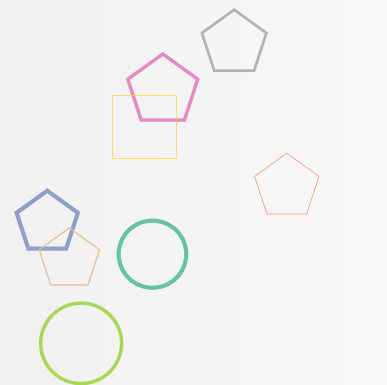[{"shape": "circle", "thickness": 3, "radius": 0.44, "center": [0.393, 0.34]}, {"shape": "pentagon", "thickness": 0.5, "radius": 0.44, "center": [0.74, 0.515]}, {"shape": "pentagon", "thickness": 3, "radius": 0.42, "center": [0.122, 0.422]}, {"shape": "pentagon", "thickness": 2.5, "radius": 0.47, "center": [0.42, 0.765]}, {"shape": "circle", "thickness": 2.5, "radius": 0.52, "center": [0.209, 0.108]}, {"shape": "square", "thickness": 0.5, "radius": 0.41, "center": [0.372, 0.672]}, {"shape": "pentagon", "thickness": 1, "radius": 0.41, "center": [0.179, 0.326]}, {"shape": "pentagon", "thickness": 2, "radius": 0.44, "center": [0.604, 0.887]}]